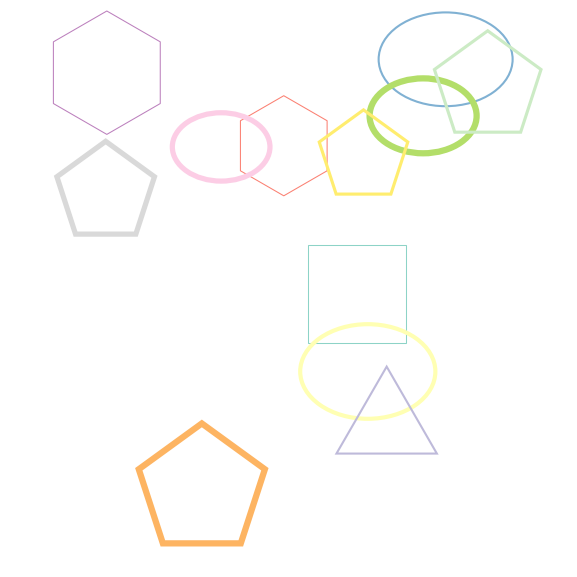[{"shape": "square", "thickness": 0.5, "radius": 0.42, "center": [0.619, 0.49]}, {"shape": "oval", "thickness": 2, "radius": 0.59, "center": [0.637, 0.356]}, {"shape": "triangle", "thickness": 1, "radius": 0.5, "center": [0.67, 0.264]}, {"shape": "hexagon", "thickness": 0.5, "radius": 0.43, "center": [0.491, 0.747]}, {"shape": "oval", "thickness": 1, "radius": 0.58, "center": [0.772, 0.896]}, {"shape": "pentagon", "thickness": 3, "radius": 0.57, "center": [0.349, 0.151]}, {"shape": "oval", "thickness": 3, "radius": 0.46, "center": [0.733, 0.799]}, {"shape": "oval", "thickness": 2.5, "radius": 0.42, "center": [0.383, 0.745]}, {"shape": "pentagon", "thickness": 2.5, "radius": 0.44, "center": [0.183, 0.666]}, {"shape": "hexagon", "thickness": 0.5, "radius": 0.53, "center": [0.185, 0.873]}, {"shape": "pentagon", "thickness": 1.5, "radius": 0.49, "center": [0.845, 0.849]}, {"shape": "pentagon", "thickness": 1.5, "radius": 0.4, "center": [0.629, 0.728]}]